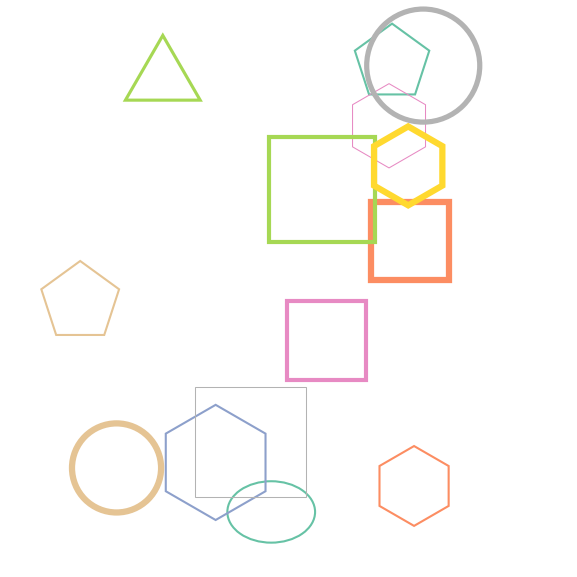[{"shape": "pentagon", "thickness": 1, "radius": 0.34, "center": [0.679, 0.89]}, {"shape": "oval", "thickness": 1, "radius": 0.38, "center": [0.47, 0.113]}, {"shape": "square", "thickness": 3, "radius": 0.34, "center": [0.711, 0.581]}, {"shape": "hexagon", "thickness": 1, "radius": 0.35, "center": [0.717, 0.158]}, {"shape": "hexagon", "thickness": 1, "radius": 0.5, "center": [0.373, 0.198]}, {"shape": "square", "thickness": 2, "radius": 0.34, "center": [0.565, 0.41]}, {"shape": "hexagon", "thickness": 0.5, "radius": 0.36, "center": [0.674, 0.781]}, {"shape": "square", "thickness": 2, "radius": 0.46, "center": [0.558, 0.671]}, {"shape": "triangle", "thickness": 1.5, "radius": 0.37, "center": [0.282, 0.863]}, {"shape": "hexagon", "thickness": 3, "radius": 0.34, "center": [0.707, 0.712]}, {"shape": "pentagon", "thickness": 1, "radius": 0.35, "center": [0.139, 0.476]}, {"shape": "circle", "thickness": 3, "radius": 0.39, "center": [0.202, 0.189]}, {"shape": "square", "thickness": 0.5, "radius": 0.48, "center": [0.434, 0.234]}, {"shape": "circle", "thickness": 2.5, "radius": 0.49, "center": [0.733, 0.886]}]